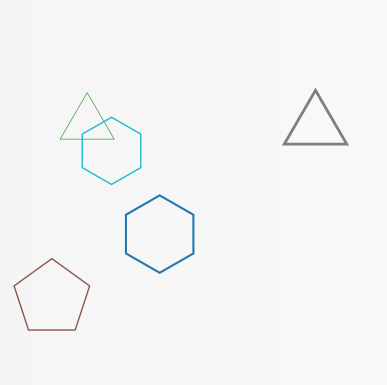[{"shape": "hexagon", "thickness": 1.5, "radius": 0.5, "center": [0.412, 0.392]}, {"shape": "triangle", "thickness": 0.5, "radius": 0.4, "center": [0.225, 0.679]}, {"shape": "pentagon", "thickness": 1, "radius": 0.51, "center": [0.134, 0.226]}, {"shape": "triangle", "thickness": 2, "radius": 0.47, "center": [0.814, 0.672]}, {"shape": "hexagon", "thickness": 1, "radius": 0.44, "center": [0.288, 0.608]}]